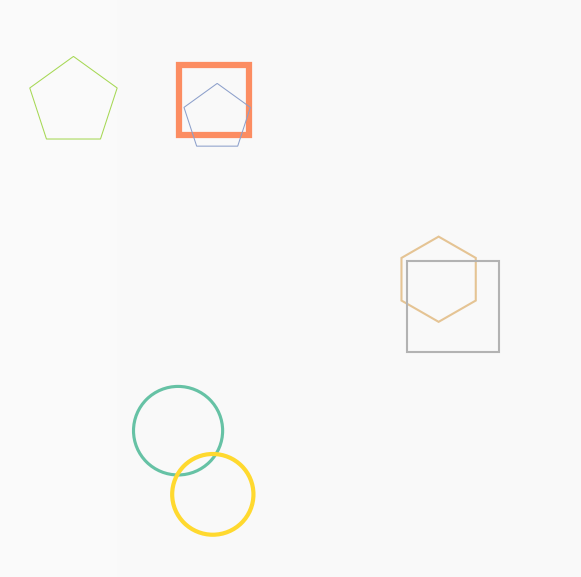[{"shape": "circle", "thickness": 1.5, "radius": 0.38, "center": [0.306, 0.253]}, {"shape": "square", "thickness": 3, "radius": 0.3, "center": [0.368, 0.826]}, {"shape": "pentagon", "thickness": 0.5, "radius": 0.3, "center": [0.374, 0.795]}, {"shape": "pentagon", "thickness": 0.5, "radius": 0.4, "center": [0.126, 0.822]}, {"shape": "circle", "thickness": 2, "radius": 0.35, "center": [0.366, 0.143]}, {"shape": "hexagon", "thickness": 1, "radius": 0.37, "center": [0.755, 0.516]}, {"shape": "square", "thickness": 1, "radius": 0.39, "center": [0.779, 0.469]}]